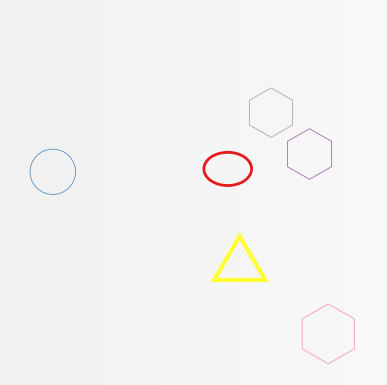[{"shape": "oval", "thickness": 2, "radius": 0.31, "center": [0.588, 0.561]}, {"shape": "circle", "thickness": 0.5, "radius": 0.29, "center": [0.136, 0.554]}, {"shape": "hexagon", "thickness": 0.5, "radius": 0.33, "center": [0.799, 0.6]}, {"shape": "triangle", "thickness": 3, "radius": 0.38, "center": [0.618, 0.311]}, {"shape": "hexagon", "thickness": 0.5, "radius": 0.39, "center": [0.847, 0.133]}, {"shape": "hexagon", "thickness": 0.5, "radius": 0.32, "center": [0.699, 0.707]}]